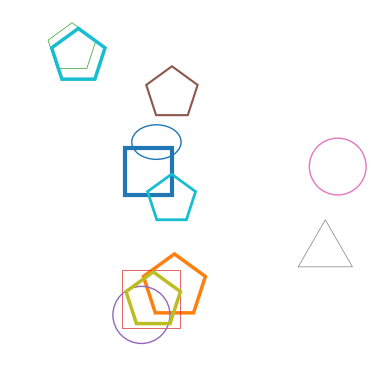[{"shape": "square", "thickness": 3, "radius": 0.31, "center": [0.387, 0.555]}, {"shape": "oval", "thickness": 1, "radius": 0.32, "center": [0.406, 0.631]}, {"shape": "pentagon", "thickness": 2.5, "radius": 0.42, "center": [0.453, 0.256]}, {"shape": "pentagon", "thickness": 0.5, "radius": 0.33, "center": [0.187, 0.875]}, {"shape": "square", "thickness": 0.5, "radius": 0.38, "center": [0.391, 0.224]}, {"shape": "circle", "thickness": 1, "radius": 0.37, "center": [0.367, 0.182]}, {"shape": "pentagon", "thickness": 1.5, "radius": 0.35, "center": [0.447, 0.758]}, {"shape": "circle", "thickness": 1, "radius": 0.37, "center": [0.877, 0.567]}, {"shape": "triangle", "thickness": 0.5, "radius": 0.41, "center": [0.845, 0.348]}, {"shape": "pentagon", "thickness": 2.5, "radius": 0.37, "center": [0.398, 0.22]}, {"shape": "pentagon", "thickness": 2, "radius": 0.33, "center": [0.446, 0.482]}, {"shape": "pentagon", "thickness": 2.5, "radius": 0.36, "center": [0.204, 0.853]}]